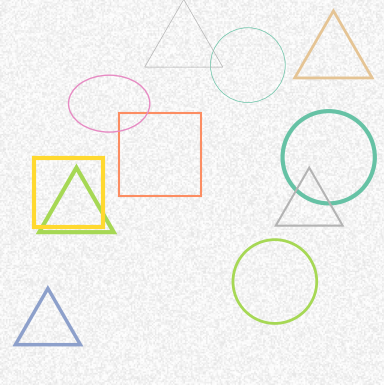[{"shape": "circle", "thickness": 3, "radius": 0.6, "center": [0.854, 0.592]}, {"shape": "circle", "thickness": 0.5, "radius": 0.49, "center": [0.644, 0.831]}, {"shape": "square", "thickness": 1.5, "radius": 0.53, "center": [0.415, 0.599]}, {"shape": "triangle", "thickness": 2.5, "radius": 0.49, "center": [0.124, 0.153]}, {"shape": "oval", "thickness": 1, "radius": 0.53, "center": [0.284, 0.731]}, {"shape": "circle", "thickness": 2, "radius": 0.54, "center": [0.714, 0.269]}, {"shape": "triangle", "thickness": 3, "radius": 0.56, "center": [0.199, 0.453]}, {"shape": "square", "thickness": 3, "radius": 0.45, "center": [0.178, 0.499]}, {"shape": "triangle", "thickness": 2, "radius": 0.58, "center": [0.866, 0.856]}, {"shape": "triangle", "thickness": 0.5, "radius": 0.59, "center": [0.477, 0.884]}, {"shape": "triangle", "thickness": 1.5, "radius": 0.5, "center": [0.803, 0.464]}]